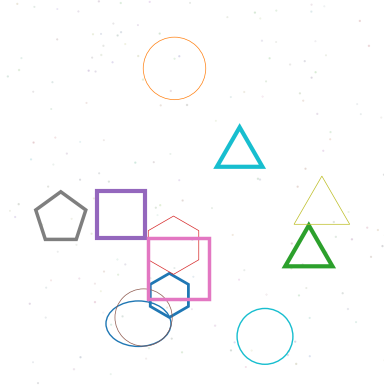[{"shape": "hexagon", "thickness": 2, "radius": 0.29, "center": [0.44, 0.233]}, {"shape": "oval", "thickness": 1, "radius": 0.42, "center": [0.36, 0.159]}, {"shape": "circle", "thickness": 0.5, "radius": 0.41, "center": [0.453, 0.822]}, {"shape": "triangle", "thickness": 3, "radius": 0.35, "center": [0.802, 0.344]}, {"shape": "hexagon", "thickness": 0.5, "radius": 0.38, "center": [0.451, 0.363]}, {"shape": "square", "thickness": 3, "radius": 0.31, "center": [0.314, 0.443]}, {"shape": "circle", "thickness": 0.5, "radius": 0.37, "center": [0.373, 0.175]}, {"shape": "square", "thickness": 2.5, "radius": 0.4, "center": [0.464, 0.304]}, {"shape": "pentagon", "thickness": 2.5, "radius": 0.34, "center": [0.158, 0.433]}, {"shape": "triangle", "thickness": 0.5, "radius": 0.42, "center": [0.836, 0.459]}, {"shape": "circle", "thickness": 1, "radius": 0.36, "center": [0.688, 0.126]}, {"shape": "triangle", "thickness": 3, "radius": 0.34, "center": [0.622, 0.601]}]